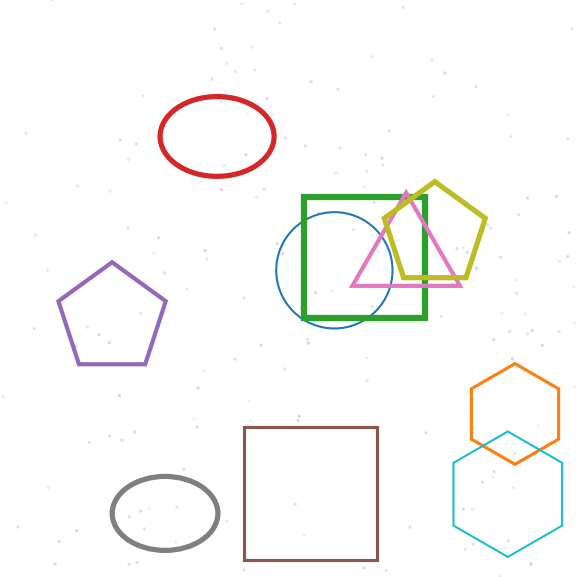[{"shape": "circle", "thickness": 1, "radius": 0.5, "center": [0.579, 0.531]}, {"shape": "hexagon", "thickness": 1.5, "radius": 0.44, "center": [0.892, 0.282]}, {"shape": "square", "thickness": 3, "radius": 0.52, "center": [0.63, 0.554]}, {"shape": "oval", "thickness": 2.5, "radius": 0.49, "center": [0.376, 0.763]}, {"shape": "pentagon", "thickness": 2, "radius": 0.49, "center": [0.194, 0.447]}, {"shape": "square", "thickness": 1.5, "radius": 0.58, "center": [0.538, 0.144]}, {"shape": "triangle", "thickness": 2, "radius": 0.54, "center": [0.703, 0.558]}, {"shape": "oval", "thickness": 2.5, "radius": 0.46, "center": [0.286, 0.11]}, {"shape": "pentagon", "thickness": 2.5, "radius": 0.46, "center": [0.753, 0.593]}, {"shape": "hexagon", "thickness": 1, "radius": 0.54, "center": [0.879, 0.143]}]